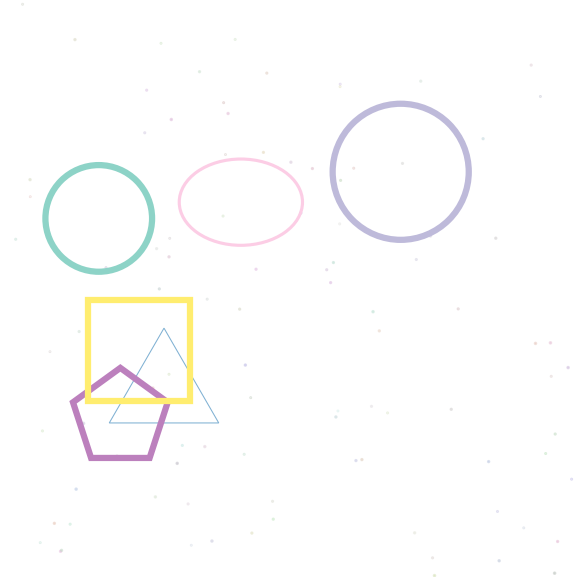[{"shape": "circle", "thickness": 3, "radius": 0.46, "center": [0.171, 0.621]}, {"shape": "circle", "thickness": 3, "radius": 0.59, "center": [0.694, 0.702]}, {"shape": "triangle", "thickness": 0.5, "radius": 0.55, "center": [0.284, 0.321]}, {"shape": "oval", "thickness": 1.5, "radius": 0.53, "center": [0.417, 0.649]}, {"shape": "pentagon", "thickness": 3, "radius": 0.43, "center": [0.208, 0.276]}, {"shape": "square", "thickness": 3, "radius": 0.44, "center": [0.24, 0.392]}]